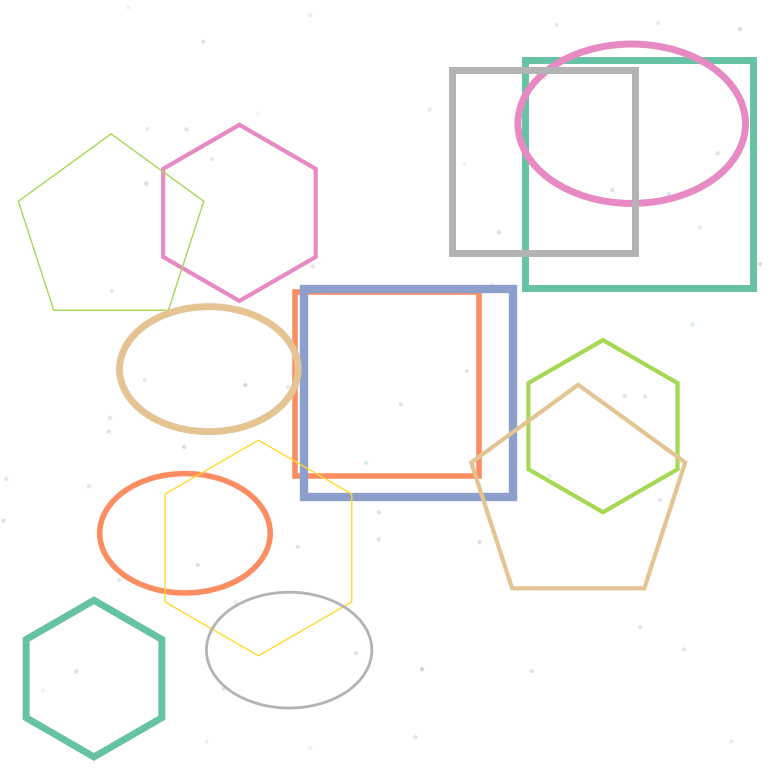[{"shape": "square", "thickness": 2.5, "radius": 0.74, "center": [0.829, 0.774]}, {"shape": "hexagon", "thickness": 2.5, "radius": 0.51, "center": [0.122, 0.119]}, {"shape": "oval", "thickness": 2, "radius": 0.55, "center": [0.24, 0.307]}, {"shape": "square", "thickness": 2, "radius": 0.6, "center": [0.503, 0.502]}, {"shape": "square", "thickness": 3, "radius": 0.68, "center": [0.531, 0.49]}, {"shape": "oval", "thickness": 2.5, "radius": 0.74, "center": [0.82, 0.839]}, {"shape": "hexagon", "thickness": 1.5, "radius": 0.57, "center": [0.311, 0.724]}, {"shape": "hexagon", "thickness": 1.5, "radius": 0.56, "center": [0.783, 0.447]}, {"shape": "pentagon", "thickness": 0.5, "radius": 0.63, "center": [0.144, 0.699]}, {"shape": "hexagon", "thickness": 0.5, "radius": 0.7, "center": [0.336, 0.288]}, {"shape": "oval", "thickness": 2.5, "radius": 0.58, "center": [0.271, 0.521]}, {"shape": "pentagon", "thickness": 1.5, "radius": 0.73, "center": [0.751, 0.354]}, {"shape": "oval", "thickness": 1, "radius": 0.54, "center": [0.376, 0.156]}, {"shape": "square", "thickness": 2.5, "radius": 0.59, "center": [0.706, 0.791]}]